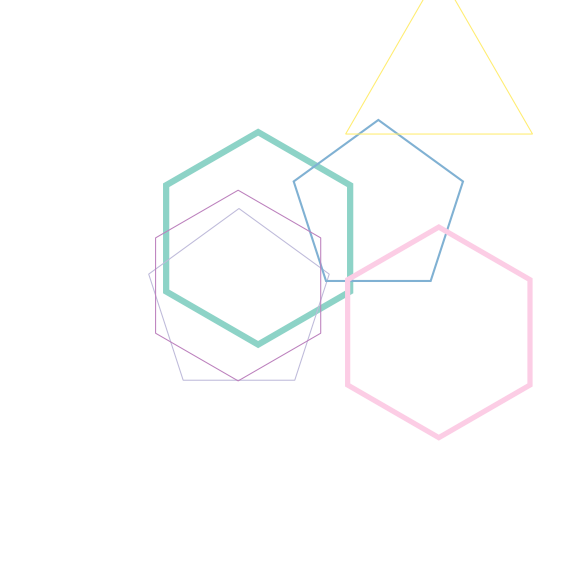[{"shape": "hexagon", "thickness": 3, "radius": 0.92, "center": [0.447, 0.586]}, {"shape": "pentagon", "thickness": 0.5, "radius": 0.82, "center": [0.414, 0.474]}, {"shape": "pentagon", "thickness": 1, "radius": 0.77, "center": [0.655, 0.637]}, {"shape": "hexagon", "thickness": 2.5, "radius": 0.91, "center": [0.76, 0.424]}, {"shape": "hexagon", "thickness": 0.5, "radius": 0.83, "center": [0.412, 0.505]}, {"shape": "triangle", "thickness": 0.5, "radius": 0.93, "center": [0.76, 0.86]}]